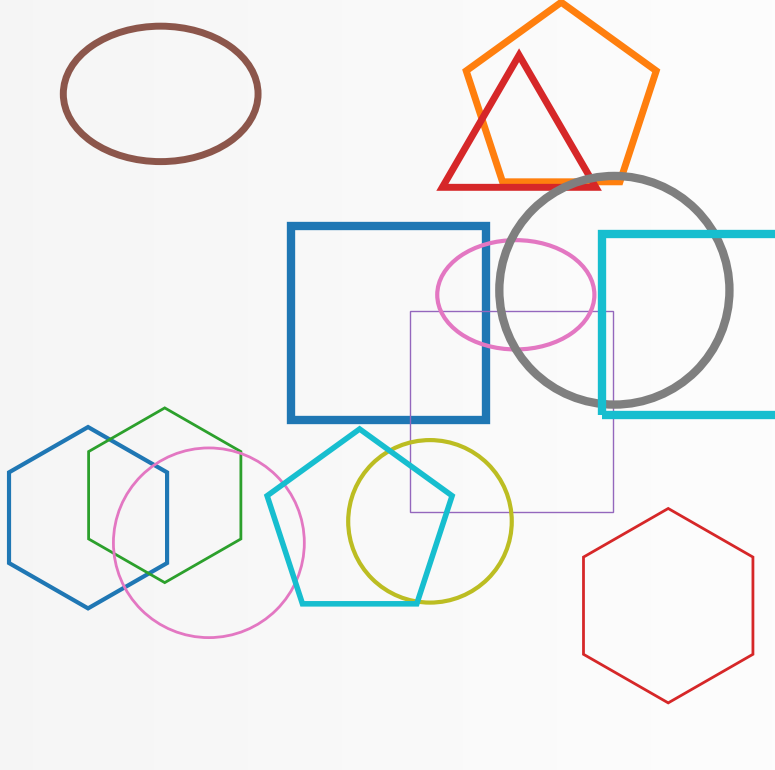[{"shape": "hexagon", "thickness": 1.5, "radius": 0.59, "center": [0.114, 0.328]}, {"shape": "square", "thickness": 3, "radius": 0.63, "center": [0.502, 0.581]}, {"shape": "pentagon", "thickness": 2.5, "radius": 0.64, "center": [0.724, 0.868]}, {"shape": "hexagon", "thickness": 1, "radius": 0.57, "center": [0.213, 0.357]}, {"shape": "triangle", "thickness": 2.5, "radius": 0.57, "center": [0.67, 0.814]}, {"shape": "hexagon", "thickness": 1, "radius": 0.63, "center": [0.862, 0.213]}, {"shape": "square", "thickness": 0.5, "radius": 0.65, "center": [0.66, 0.466]}, {"shape": "oval", "thickness": 2.5, "radius": 0.63, "center": [0.207, 0.878]}, {"shape": "circle", "thickness": 1, "radius": 0.62, "center": [0.27, 0.295]}, {"shape": "oval", "thickness": 1.5, "radius": 0.51, "center": [0.666, 0.617]}, {"shape": "circle", "thickness": 3, "radius": 0.74, "center": [0.793, 0.623]}, {"shape": "circle", "thickness": 1.5, "radius": 0.53, "center": [0.555, 0.323]}, {"shape": "pentagon", "thickness": 2, "radius": 0.63, "center": [0.464, 0.317]}, {"shape": "square", "thickness": 3, "radius": 0.59, "center": [0.894, 0.579]}]